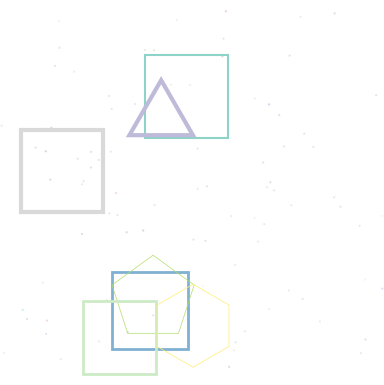[{"shape": "square", "thickness": 1.5, "radius": 0.54, "center": [0.485, 0.75]}, {"shape": "triangle", "thickness": 3, "radius": 0.48, "center": [0.419, 0.696]}, {"shape": "square", "thickness": 2, "radius": 0.5, "center": [0.39, 0.194]}, {"shape": "pentagon", "thickness": 0.5, "radius": 0.56, "center": [0.398, 0.225]}, {"shape": "square", "thickness": 3, "radius": 0.53, "center": [0.161, 0.556]}, {"shape": "square", "thickness": 2, "radius": 0.47, "center": [0.31, 0.123]}, {"shape": "hexagon", "thickness": 0.5, "radius": 0.54, "center": [0.501, 0.154]}]